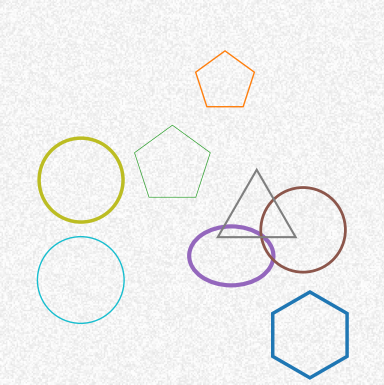[{"shape": "hexagon", "thickness": 2.5, "radius": 0.56, "center": [0.805, 0.13]}, {"shape": "pentagon", "thickness": 1, "radius": 0.4, "center": [0.584, 0.788]}, {"shape": "pentagon", "thickness": 0.5, "radius": 0.52, "center": [0.448, 0.571]}, {"shape": "oval", "thickness": 3, "radius": 0.55, "center": [0.601, 0.335]}, {"shape": "circle", "thickness": 2, "radius": 0.55, "center": [0.787, 0.403]}, {"shape": "triangle", "thickness": 1.5, "radius": 0.58, "center": [0.667, 0.442]}, {"shape": "circle", "thickness": 2.5, "radius": 0.54, "center": [0.211, 0.532]}, {"shape": "circle", "thickness": 1, "radius": 0.56, "center": [0.21, 0.273]}]